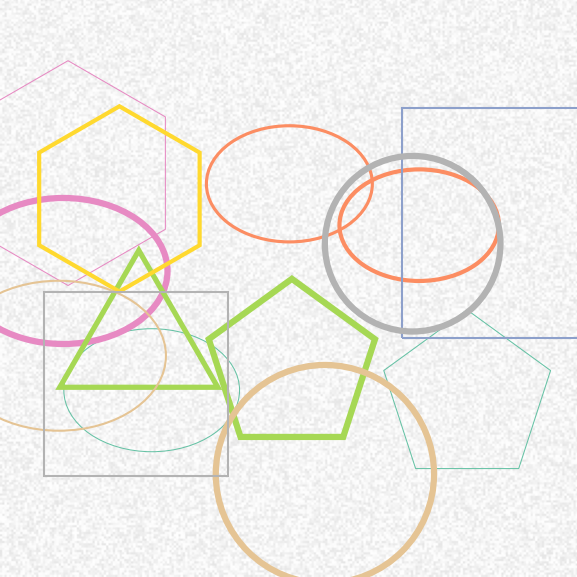[{"shape": "pentagon", "thickness": 0.5, "radius": 0.76, "center": [0.809, 0.311]}, {"shape": "oval", "thickness": 0.5, "radius": 0.76, "center": [0.263, 0.323]}, {"shape": "oval", "thickness": 2, "radius": 0.69, "center": [0.726, 0.609]}, {"shape": "oval", "thickness": 1.5, "radius": 0.72, "center": [0.501, 0.681]}, {"shape": "square", "thickness": 1, "radius": 1.0, "center": [0.895, 0.612]}, {"shape": "hexagon", "thickness": 0.5, "radius": 0.97, "center": [0.118, 0.699]}, {"shape": "oval", "thickness": 3, "radius": 0.9, "center": [0.109, 0.53]}, {"shape": "pentagon", "thickness": 3, "radius": 0.76, "center": [0.505, 0.365]}, {"shape": "triangle", "thickness": 2.5, "radius": 0.79, "center": [0.24, 0.408]}, {"shape": "hexagon", "thickness": 2, "radius": 0.8, "center": [0.207, 0.655]}, {"shape": "oval", "thickness": 1, "radius": 0.93, "center": [0.102, 0.383]}, {"shape": "circle", "thickness": 3, "radius": 0.94, "center": [0.563, 0.178]}, {"shape": "circle", "thickness": 3, "radius": 0.76, "center": [0.715, 0.577]}, {"shape": "square", "thickness": 1, "radius": 0.8, "center": [0.236, 0.334]}]